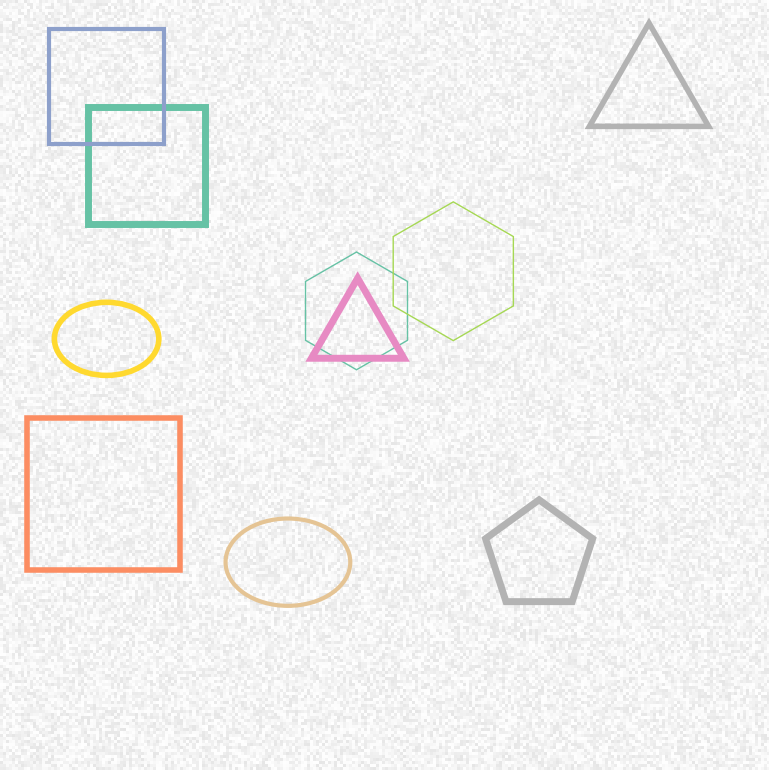[{"shape": "hexagon", "thickness": 0.5, "radius": 0.38, "center": [0.463, 0.596]}, {"shape": "square", "thickness": 2.5, "radius": 0.38, "center": [0.191, 0.785]}, {"shape": "square", "thickness": 2, "radius": 0.5, "center": [0.135, 0.359]}, {"shape": "square", "thickness": 1.5, "radius": 0.37, "center": [0.139, 0.888]}, {"shape": "triangle", "thickness": 2.5, "radius": 0.35, "center": [0.464, 0.569]}, {"shape": "hexagon", "thickness": 0.5, "radius": 0.45, "center": [0.589, 0.648]}, {"shape": "oval", "thickness": 2, "radius": 0.34, "center": [0.138, 0.56]}, {"shape": "oval", "thickness": 1.5, "radius": 0.4, "center": [0.374, 0.27]}, {"shape": "pentagon", "thickness": 2.5, "radius": 0.37, "center": [0.7, 0.278]}, {"shape": "triangle", "thickness": 2, "radius": 0.45, "center": [0.843, 0.881]}]